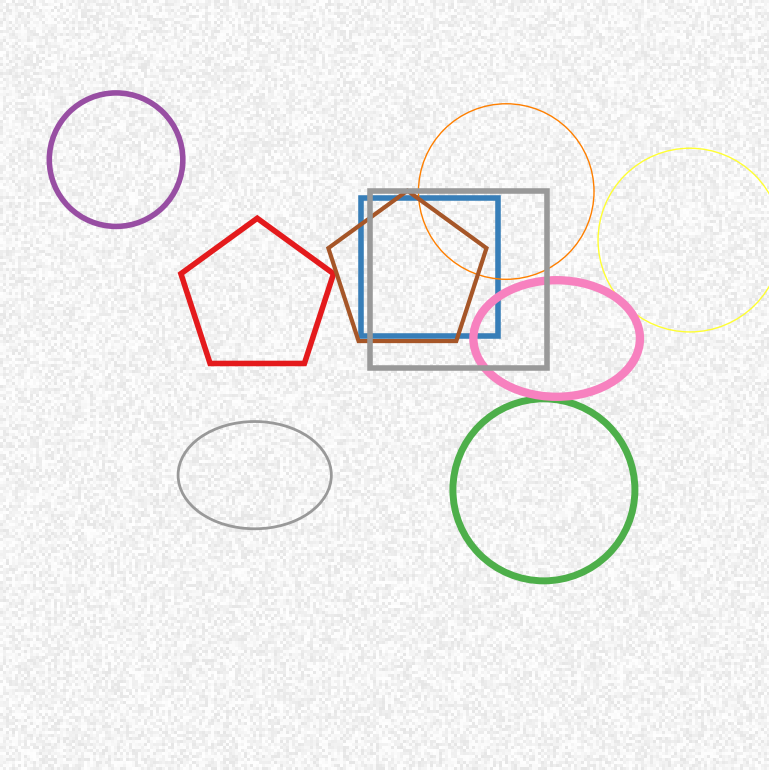[{"shape": "pentagon", "thickness": 2, "radius": 0.52, "center": [0.334, 0.612]}, {"shape": "square", "thickness": 2, "radius": 0.45, "center": [0.557, 0.653]}, {"shape": "circle", "thickness": 2.5, "radius": 0.59, "center": [0.706, 0.364]}, {"shape": "circle", "thickness": 2, "radius": 0.43, "center": [0.151, 0.793]}, {"shape": "circle", "thickness": 0.5, "radius": 0.57, "center": [0.657, 0.751]}, {"shape": "circle", "thickness": 0.5, "radius": 0.6, "center": [0.896, 0.688]}, {"shape": "pentagon", "thickness": 1.5, "radius": 0.54, "center": [0.529, 0.644]}, {"shape": "oval", "thickness": 3, "radius": 0.54, "center": [0.723, 0.56]}, {"shape": "oval", "thickness": 1, "radius": 0.5, "center": [0.331, 0.383]}, {"shape": "square", "thickness": 2, "radius": 0.57, "center": [0.596, 0.637]}]